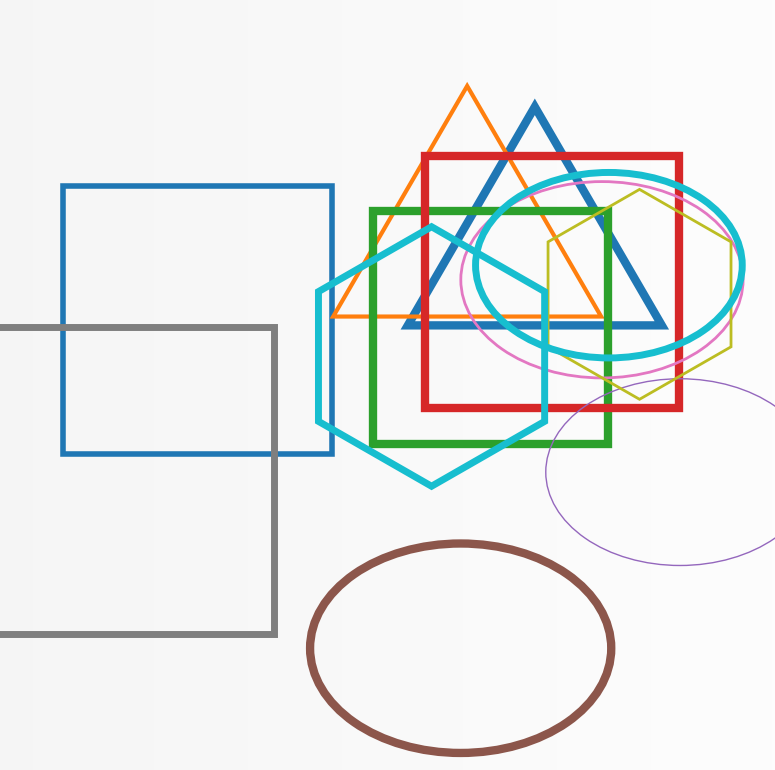[{"shape": "triangle", "thickness": 3, "radius": 0.95, "center": [0.69, 0.672]}, {"shape": "square", "thickness": 2, "radius": 0.87, "center": [0.255, 0.584]}, {"shape": "triangle", "thickness": 1.5, "radius": 1.0, "center": [0.603, 0.689]}, {"shape": "square", "thickness": 3, "radius": 0.76, "center": [0.633, 0.574]}, {"shape": "square", "thickness": 3, "radius": 0.82, "center": [0.713, 0.634]}, {"shape": "oval", "thickness": 0.5, "radius": 0.87, "center": [0.877, 0.387]}, {"shape": "oval", "thickness": 3, "radius": 0.97, "center": [0.594, 0.158]}, {"shape": "oval", "thickness": 1, "radius": 0.91, "center": [0.777, 0.637]}, {"shape": "square", "thickness": 2.5, "radius": 1.0, "center": [0.154, 0.376]}, {"shape": "hexagon", "thickness": 1, "radius": 0.68, "center": [0.825, 0.618]}, {"shape": "oval", "thickness": 2.5, "radius": 0.86, "center": [0.786, 0.656]}, {"shape": "hexagon", "thickness": 2.5, "radius": 0.84, "center": [0.557, 0.537]}]